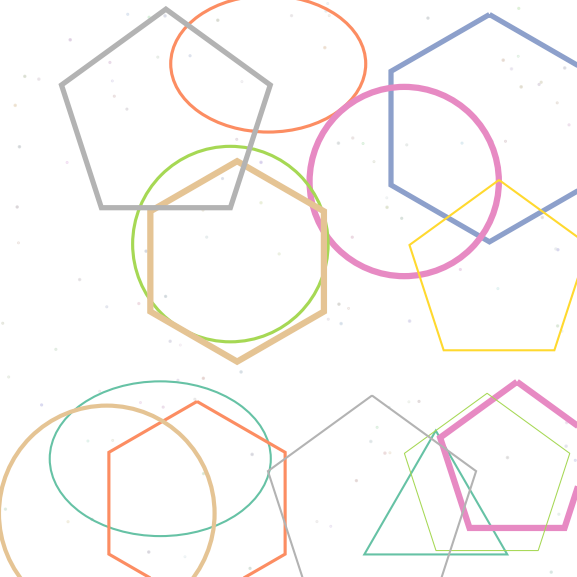[{"shape": "oval", "thickness": 1, "radius": 0.96, "center": [0.278, 0.205]}, {"shape": "triangle", "thickness": 1, "radius": 0.71, "center": [0.755, 0.111]}, {"shape": "oval", "thickness": 1.5, "radius": 0.84, "center": [0.464, 0.889]}, {"shape": "hexagon", "thickness": 1.5, "radius": 0.88, "center": [0.341, 0.128]}, {"shape": "hexagon", "thickness": 2.5, "radius": 0.98, "center": [0.848, 0.777]}, {"shape": "circle", "thickness": 3, "radius": 0.82, "center": [0.7, 0.685]}, {"shape": "pentagon", "thickness": 3, "radius": 0.7, "center": [0.895, 0.198]}, {"shape": "circle", "thickness": 1.5, "radius": 0.85, "center": [0.399, 0.576]}, {"shape": "pentagon", "thickness": 0.5, "radius": 0.75, "center": [0.843, 0.168]}, {"shape": "pentagon", "thickness": 1, "radius": 0.82, "center": [0.864, 0.524]}, {"shape": "hexagon", "thickness": 3, "radius": 0.87, "center": [0.411, 0.546]}, {"shape": "circle", "thickness": 2, "radius": 0.93, "center": [0.185, 0.11]}, {"shape": "pentagon", "thickness": 1, "radius": 0.95, "center": [0.644, 0.125]}, {"shape": "pentagon", "thickness": 2.5, "radius": 0.95, "center": [0.287, 0.793]}]